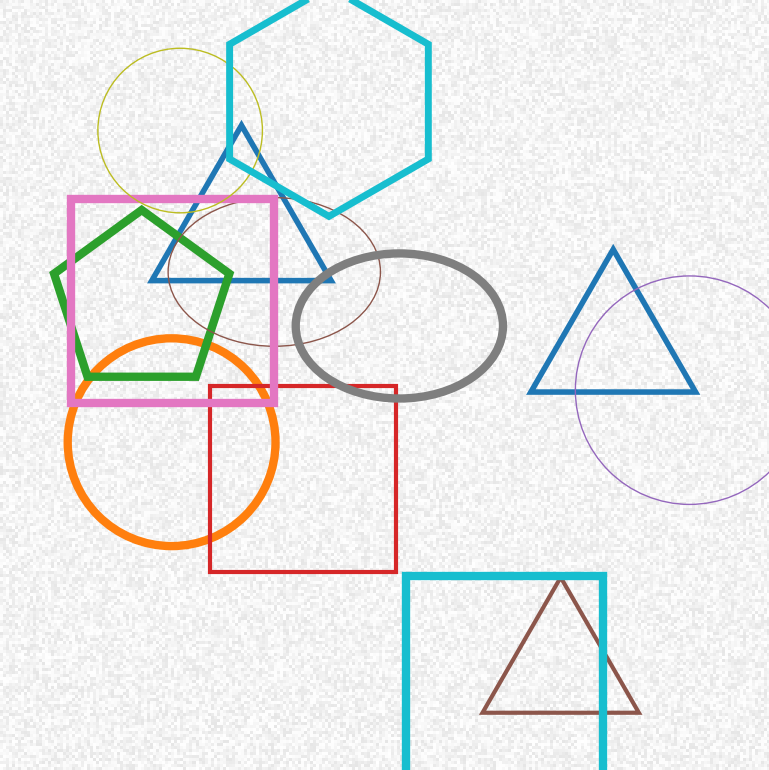[{"shape": "triangle", "thickness": 2, "radius": 0.62, "center": [0.796, 0.553]}, {"shape": "triangle", "thickness": 2, "radius": 0.67, "center": [0.314, 0.703]}, {"shape": "circle", "thickness": 3, "radius": 0.67, "center": [0.223, 0.426]}, {"shape": "pentagon", "thickness": 3, "radius": 0.6, "center": [0.184, 0.608]}, {"shape": "square", "thickness": 1.5, "radius": 0.6, "center": [0.393, 0.378]}, {"shape": "circle", "thickness": 0.5, "radius": 0.74, "center": [0.896, 0.493]}, {"shape": "oval", "thickness": 0.5, "radius": 0.69, "center": [0.356, 0.647]}, {"shape": "triangle", "thickness": 1.5, "radius": 0.59, "center": [0.728, 0.133]}, {"shape": "square", "thickness": 3, "radius": 0.66, "center": [0.224, 0.609]}, {"shape": "oval", "thickness": 3, "radius": 0.67, "center": [0.519, 0.577]}, {"shape": "circle", "thickness": 0.5, "radius": 0.53, "center": [0.234, 0.83]}, {"shape": "square", "thickness": 3, "radius": 0.64, "center": [0.655, 0.123]}, {"shape": "hexagon", "thickness": 2.5, "radius": 0.74, "center": [0.427, 0.868]}]